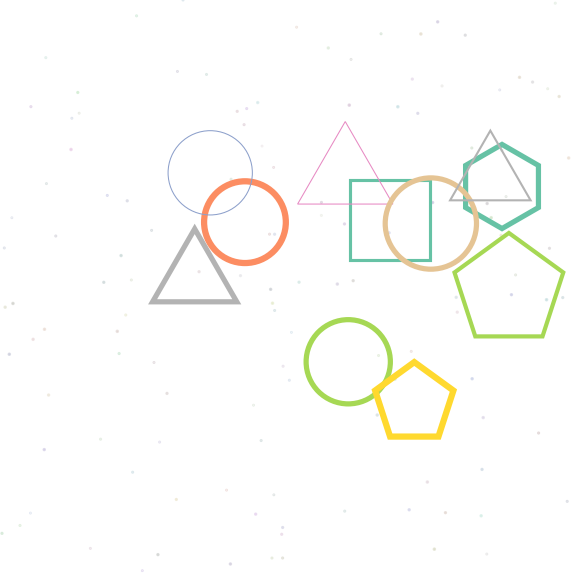[{"shape": "square", "thickness": 1.5, "radius": 0.34, "center": [0.676, 0.618]}, {"shape": "hexagon", "thickness": 2.5, "radius": 0.36, "center": [0.869, 0.676]}, {"shape": "circle", "thickness": 3, "radius": 0.35, "center": [0.424, 0.614]}, {"shape": "circle", "thickness": 0.5, "radius": 0.36, "center": [0.364, 0.7]}, {"shape": "triangle", "thickness": 0.5, "radius": 0.48, "center": [0.598, 0.693]}, {"shape": "circle", "thickness": 2.5, "radius": 0.36, "center": [0.603, 0.373]}, {"shape": "pentagon", "thickness": 2, "radius": 0.5, "center": [0.881, 0.497]}, {"shape": "pentagon", "thickness": 3, "radius": 0.36, "center": [0.717, 0.301]}, {"shape": "circle", "thickness": 2.5, "radius": 0.4, "center": [0.746, 0.612]}, {"shape": "triangle", "thickness": 2.5, "radius": 0.42, "center": [0.337, 0.519]}, {"shape": "triangle", "thickness": 1, "radius": 0.4, "center": [0.849, 0.692]}]